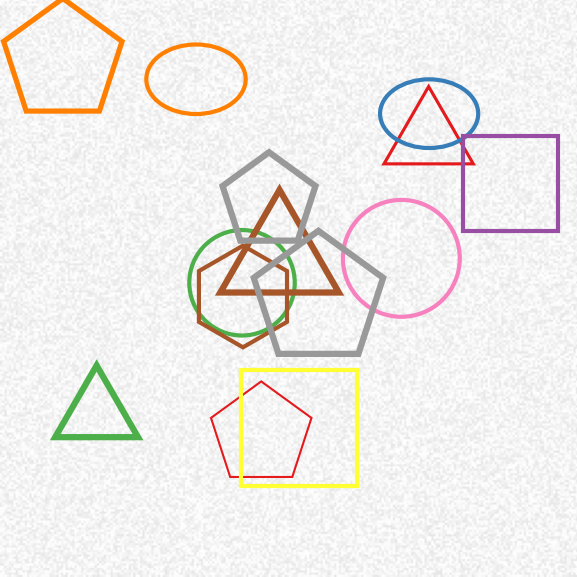[{"shape": "triangle", "thickness": 1.5, "radius": 0.45, "center": [0.742, 0.76]}, {"shape": "pentagon", "thickness": 1, "radius": 0.46, "center": [0.452, 0.247]}, {"shape": "oval", "thickness": 2, "radius": 0.42, "center": [0.743, 0.802]}, {"shape": "triangle", "thickness": 3, "radius": 0.41, "center": [0.167, 0.284]}, {"shape": "circle", "thickness": 2, "radius": 0.46, "center": [0.419, 0.509]}, {"shape": "square", "thickness": 2, "radius": 0.41, "center": [0.884, 0.681]}, {"shape": "pentagon", "thickness": 2.5, "radius": 0.54, "center": [0.109, 0.894]}, {"shape": "oval", "thickness": 2, "radius": 0.43, "center": [0.339, 0.862]}, {"shape": "square", "thickness": 2, "radius": 0.5, "center": [0.518, 0.258]}, {"shape": "hexagon", "thickness": 2, "radius": 0.44, "center": [0.421, 0.486]}, {"shape": "triangle", "thickness": 3, "radius": 0.59, "center": [0.484, 0.552]}, {"shape": "circle", "thickness": 2, "radius": 0.51, "center": [0.695, 0.552]}, {"shape": "pentagon", "thickness": 3, "radius": 0.59, "center": [0.551, 0.482]}, {"shape": "pentagon", "thickness": 3, "radius": 0.42, "center": [0.466, 0.651]}]